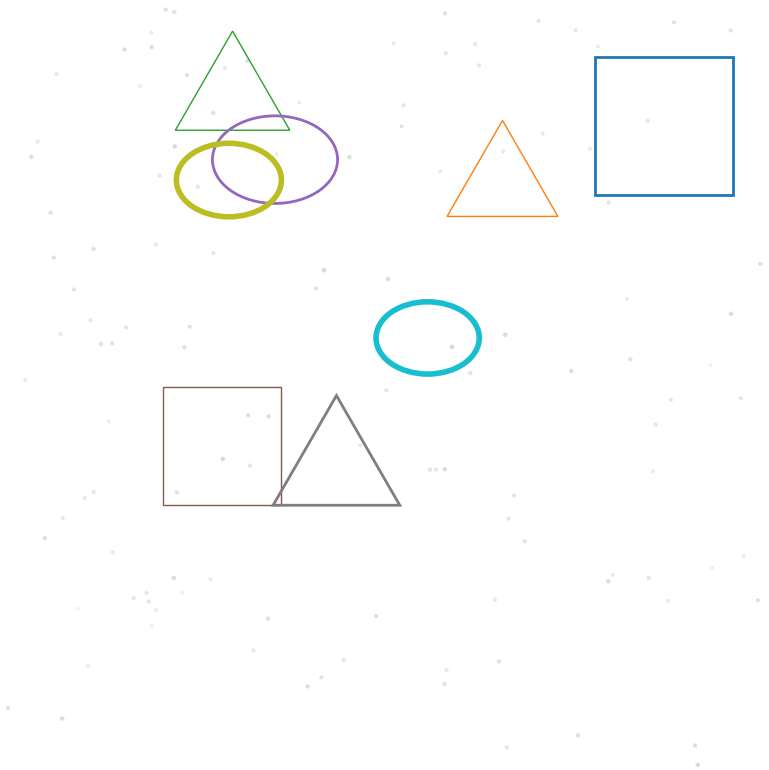[{"shape": "square", "thickness": 1, "radius": 0.45, "center": [0.862, 0.836]}, {"shape": "triangle", "thickness": 0.5, "radius": 0.42, "center": [0.653, 0.76]}, {"shape": "triangle", "thickness": 0.5, "radius": 0.43, "center": [0.302, 0.874]}, {"shape": "oval", "thickness": 1, "radius": 0.41, "center": [0.357, 0.793]}, {"shape": "square", "thickness": 0.5, "radius": 0.38, "center": [0.289, 0.421]}, {"shape": "triangle", "thickness": 1, "radius": 0.47, "center": [0.437, 0.391]}, {"shape": "oval", "thickness": 2, "radius": 0.34, "center": [0.297, 0.766]}, {"shape": "oval", "thickness": 2, "radius": 0.34, "center": [0.555, 0.561]}]